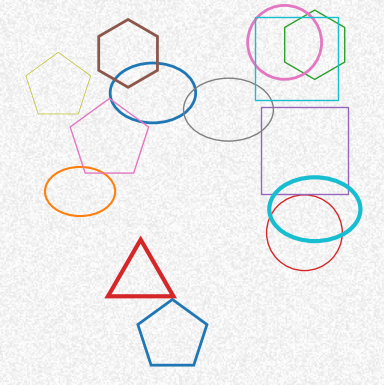[{"shape": "pentagon", "thickness": 2, "radius": 0.47, "center": [0.448, 0.128]}, {"shape": "oval", "thickness": 2, "radius": 0.56, "center": [0.397, 0.759]}, {"shape": "oval", "thickness": 1.5, "radius": 0.46, "center": [0.208, 0.503]}, {"shape": "hexagon", "thickness": 1, "radius": 0.45, "center": [0.817, 0.884]}, {"shape": "circle", "thickness": 1, "radius": 0.49, "center": [0.791, 0.396]}, {"shape": "triangle", "thickness": 3, "radius": 0.49, "center": [0.365, 0.28]}, {"shape": "square", "thickness": 1, "radius": 0.56, "center": [0.79, 0.61]}, {"shape": "hexagon", "thickness": 2, "radius": 0.44, "center": [0.333, 0.861]}, {"shape": "pentagon", "thickness": 1, "radius": 0.54, "center": [0.284, 0.637]}, {"shape": "circle", "thickness": 2, "radius": 0.48, "center": [0.739, 0.89]}, {"shape": "oval", "thickness": 1, "radius": 0.58, "center": [0.593, 0.715]}, {"shape": "pentagon", "thickness": 0.5, "radius": 0.44, "center": [0.151, 0.776]}, {"shape": "oval", "thickness": 3, "radius": 0.59, "center": [0.818, 0.457]}, {"shape": "square", "thickness": 1, "radius": 0.54, "center": [0.771, 0.848]}]